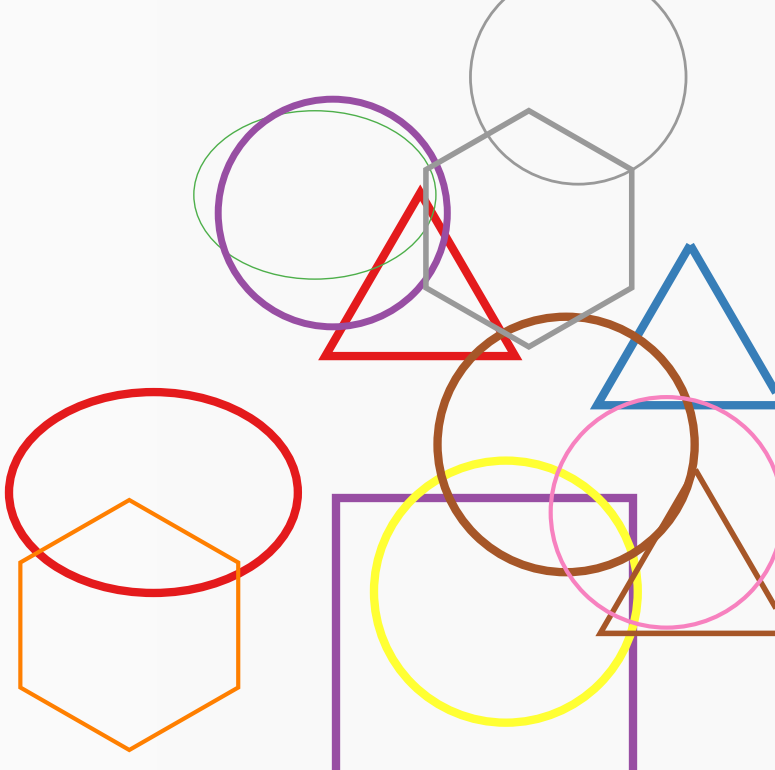[{"shape": "oval", "thickness": 3, "radius": 0.93, "center": [0.198, 0.36]}, {"shape": "triangle", "thickness": 3, "radius": 0.71, "center": [0.542, 0.608]}, {"shape": "triangle", "thickness": 3, "radius": 0.69, "center": [0.891, 0.543]}, {"shape": "oval", "thickness": 0.5, "radius": 0.78, "center": [0.406, 0.747]}, {"shape": "circle", "thickness": 2.5, "radius": 0.74, "center": [0.429, 0.723]}, {"shape": "square", "thickness": 3, "radius": 0.96, "center": [0.625, 0.162]}, {"shape": "hexagon", "thickness": 1.5, "radius": 0.81, "center": [0.167, 0.188]}, {"shape": "circle", "thickness": 3, "radius": 0.85, "center": [0.653, 0.232]}, {"shape": "triangle", "thickness": 2, "radius": 0.71, "center": [0.897, 0.248]}, {"shape": "circle", "thickness": 3, "radius": 0.83, "center": [0.73, 0.423]}, {"shape": "circle", "thickness": 1.5, "radius": 0.75, "center": [0.86, 0.335]}, {"shape": "hexagon", "thickness": 2, "radius": 0.77, "center": [0.682, 0.703]}, {"shape": "circle", "thickness": 1, "radius": 0.7, "center": [0.746, 0.9]}]